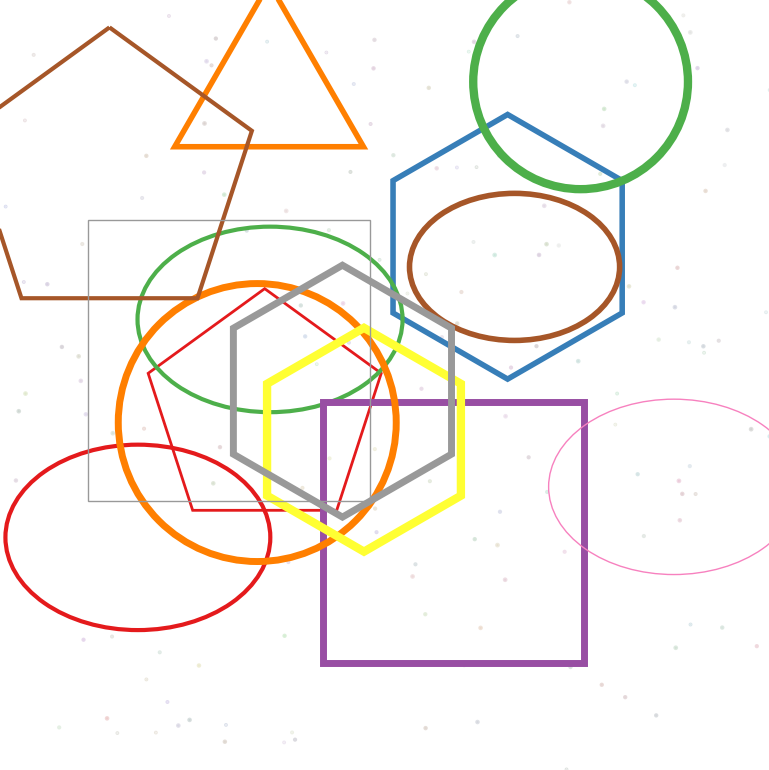[{"shape": "pentagon", "thickness": 1, "radius": 0.8, "center": [0.344, 0.466]}, {"shape": "oval", "thickness": 1.5, "radius": 0.86, "center": [0.179, 0.302]}, {"shape": "hexagon", "thickness": 2, "radius": 0.86, "center": [0.659, 0.679]}, {"shape": "circle", "thickness": 3, "radius": 0.7, "center": [0.754, 0.894]}, {"shape": "oval", "thickness": 1.5, "radius": 0.86, "center": [0.351, 0.585]}, {"shape": "square", "thickness": 2.5, "radius": 0.85, "center": [0.589, 0.309]}, {"shape": "triangle", "thickness": 2, "radius": 0.71, "center": [0.349, 0.88]}, {"shape": "circle", "thickness": 2.5, "radius": 0.9, "center": [0.334, 0.451]}, {"shape": "hexagon", "thickness": 3, "radius": 0.73, "center": [0.473, 0.429]}, {"shape": "oval", "thickness": 2, "radius": 0.68, "center": [0.668, 0.653]}, {"shape": "pentagon", "thickness": 1.5, "radius": 0.97, "center": [0.142, 0.77]}, {"shape": "oval", "thickness": 0.5, "radius": 0.81, "center": [0.875, 0.368]}, {"shape": "hexagon", "thickness": 2.5, "radius": 0.82, "center": [0.445, 0.492]}, {"shape": "square", "thickness": 0.5, "radius": 0.91, "center": [0.297, 0.532]}]